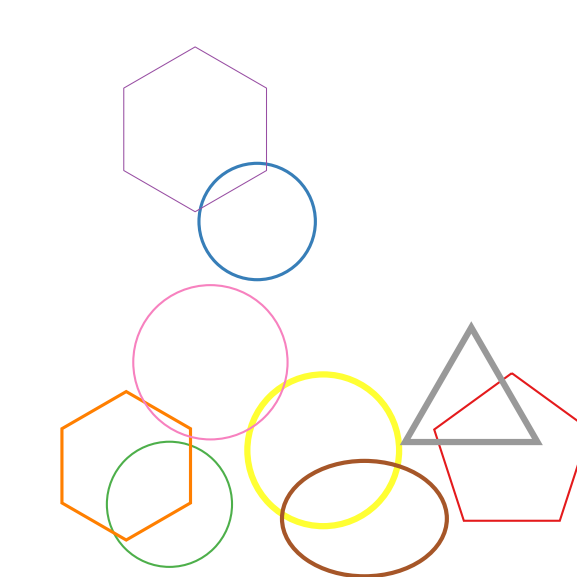[{"shape": "pentagon", "thickness": 1, "radius": 0.71, "center": [0.886, 0.212]}, {"shape": "circle", "thickness": 1.5, "radius": 0.5, "center": [0.445, 0.616]}, {"shape": "circle", "thickness": 1, "radius": 0.54, "center": [0.293, 0.126]}, {"shape": "hexagon", "thickness": 0.5, "radius": 0.71, "center": [0.338, 0.775]}, {"shape": "hexagon", "thickness": 1.5, "radius": 0.64, "center": [0.219, 0.193]}, {"shape": "circle", "thickness": 3, "radius": 0.66, "center": [0.56, 0.219]}, {"shape": "oval", "thickness": 2, "radius": 0.71, "center": [0.631, 0.101]}, {"shape": "circle", "thickness": 1, "radius": 0.67, "center": [0.364, 0.372]}, {"shape": "triangle", "thickness": 3, "radius": 0.66, "center": [0.816, 0.3]}]